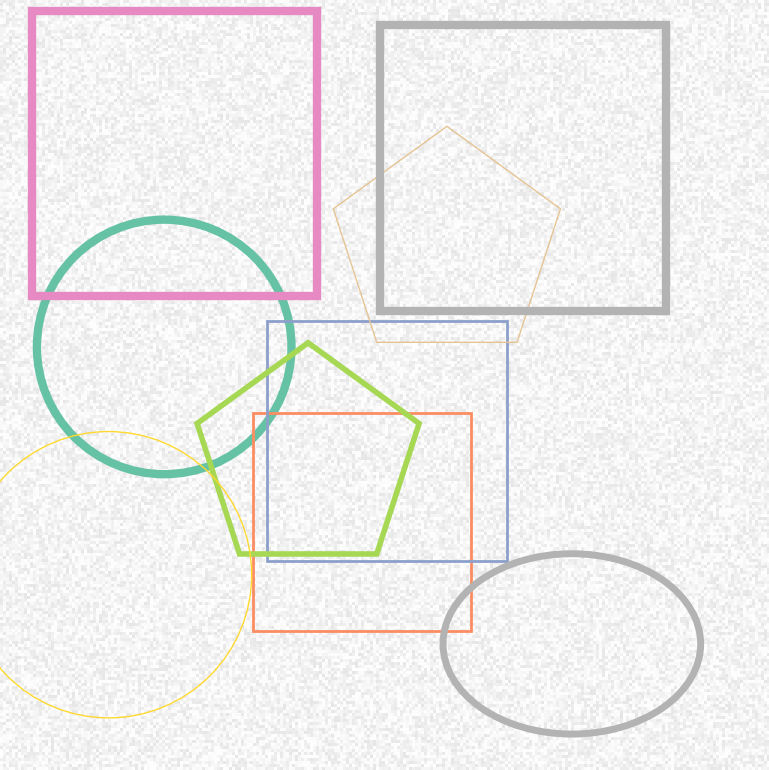[{"shape": "circle", "thickness": 3, "radius": 0.83, "center": [0.213, 0.549]}, {"shape": "square", "thickness": 1, "radius": 0.71, "center": [0.47, 0.322]}, {"shape": "square", "thickness": 1, "radius": 0.78, "center": [0.502, 0.428]}, {"shape": "square", "thickness": 3, "radius": 0.93, "center": [0.227, 0.801]}, {"shape": "pentagon", "thickness": 2, "radius": 0.76, "center": [0.4, 0.403]}, {"shape": "circle", "thickness": 0.5, "radius": 0.93, "center": [0.141, 0.254]}, {"shape": "pentagon", "thickness": 0.5, "radius": 0.78, "center": [0.58, 0.681]}, {"shape": "oval", "thickness": 2.5, "radius": 0.84, "center": [0.743, 0.164]}, {"shape": "square", "thickness": 3, "radius": 0.93, "center": [0.679, 0.782]}]